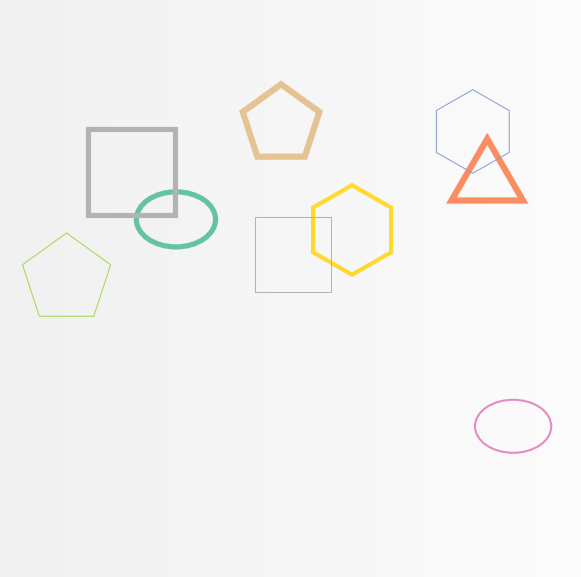[{"shape": "oval", "thickness": 2.5, "radius": 0.34, "center": [0.303, 0.619]}, {"shape": "triangle", "thickness": 3, "radius": 0.36, "center": [0.838, 0.688]}, {"shape": "hexagon", "thickness": 0.5, "radius": 0.36, "center": [0.813, 0.771]}, {"shape": "oval", "thickness": 1, "radius": 0.33, "center": [0.883, 0.261]}, {"shape": "pentagon", "thickness": 0.5, "radius": 0.4, "center": [0.115, 0.516]}, {"shape": "hexagon", "thickness": 2, "radius": 0.39, "center": [0.606, 0.601]}, {"shape": "pentagon", "thickness": 3, "radius": 0.35, "center": [0.484, 0.784]}, {"shape": "square", "thickness": 2.5, "radius": 0.37, "center": [0.226, 0.701]}, {"shape": "square", "thickness": 0.5, "radius": 0.32, "center": [0.504, 0.559]}]